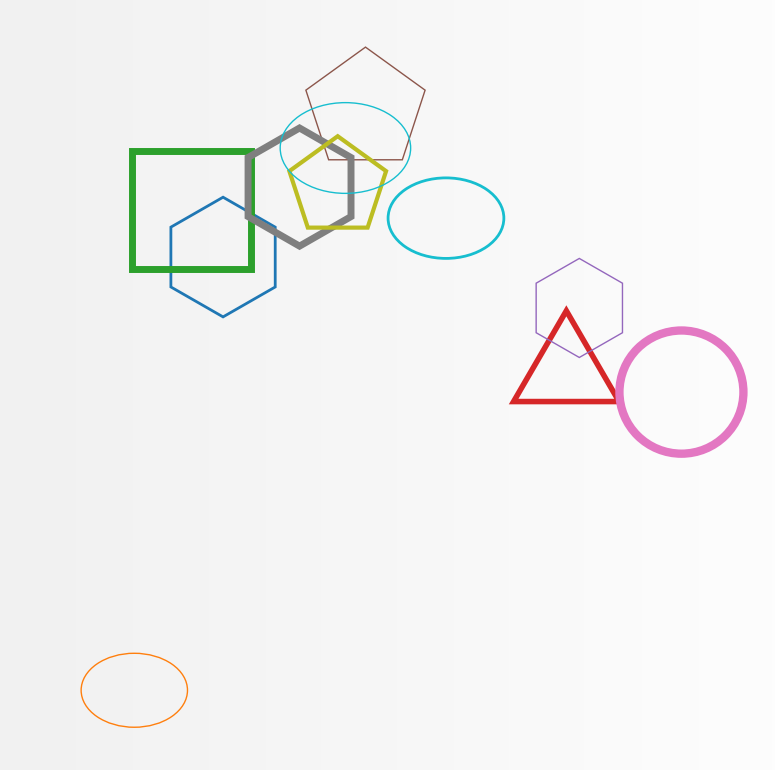[{"shape": "hexagon", "thickness": 1, "radius": 0.39, "center": [0.288, 0.666]}, {"shape": "oval", "thickness": 0.5, "radius": 0.34, "center": [0.173, 0.104]}, {"shape": "square", "thickness": 2.5, "radius": 0.38, "center": [0.247, 0.727]}, {"shape": "triangle", "thickness": 2, "radius": 0.39, "center": [0.731, 0.518]}, {"shape": "hexagon", "thickness": 0.5, "radius": 0.32, "center": [0.747, 0.6]}, {"shape": "pentagon", "thickness": 0.5, "radius": 0.4, "center": [0.472, 0.858]}, {"shape": "circle", "thickness": 3, "radius": 0.4, "center": [0.879, 0.491]}, {"shape": "hexagon", "thickness": 2.5, "radius": 0.38, "center": [0.387, 0.757]}, {"shape": "pentagon", "thickness": 1.5, "radius": 0.33, "center": [0.436, 0.757]}, {"shape": "oval", "thickness": 1, "radius": 0.37, "center": [0.575, 0.717]}, {"shape": "oval", "thickness": 0.5, "radius": 0.42, "center": [0.446, 0.808]}]